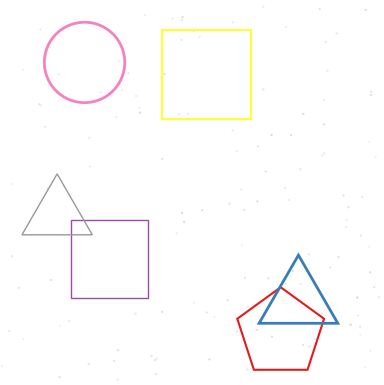[{"shape": "pentagon", "thickness": 1.5, "radius": 0.59, "center": [0.729, 0.135]}, {"shape": "triangle", "thickness": 2, "radius": 0.59, "center": [0.775, 0.219]}, {"shape": "square", "thickness": 1, "radius": 0.5, "center": [0.284, 0.327]}, {"shape": "square", "thickness": 1.5, "radius": 0.58, "center": [0.537, 0.807]}, {"shape": "circle", "thickness": 2, "radius": 0.52, "center": [0.22, 0.838]}, {"shape": "triangle", "thickness": 1, "radius": 0.53, "center": [0.148, 0.443]}]